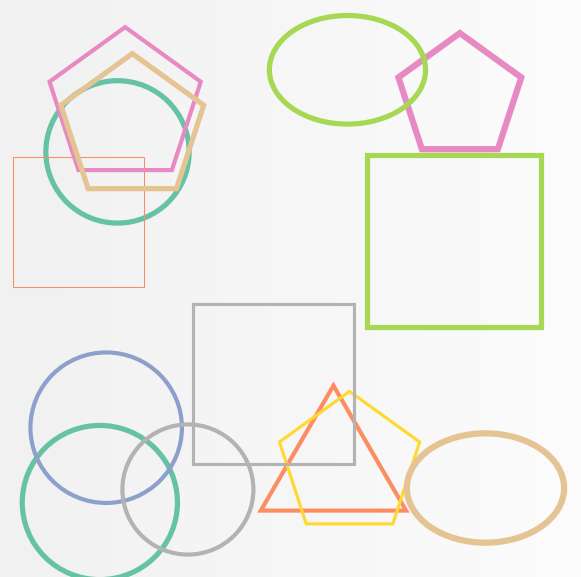[{"shape": "circle", "thickness": 2.5, "radius": 0.67, "center": [0.172, 0.129]}, {"shape": "circle", "thickness": 2.5, "radius": 0.62, "center": [0.202, 0.736]}, {"shape": "square", "thickness": 0.5, "radius": 0.56, "center": [0.135, 0.615]}, {"shape": "triangle", "thickness": 2, "radius": 0.72, "center": [0.574, 0.187]}, {"shape": "circle", "thickness": 2, "radius": 0.65, "center": [0.183, 0.259]}, {"shape": "pentagon", "thickness": 2, "radius": 0.68, "center": [0.215, 0.815]}, {"shape": "pentagon", "thickness": 3, "radius": 0.56, "center": [0.791, 0.831]}, {"shape": "oval", "thickness": 2.5, "radius": 0.67, "center": [0.598, 0.878]}, {"shape": "square", "thickness": 2.5, "radius": 0.75, "center": [0.782, 0.582]}, {"shape": "pentagon", "thickness": 1.5, "radius": 0.63, "center": [0.601, 0.195]}, {"shape": "oval", "thickness": 3, "radius": 0.68, "center": [0.835, 0.154]}, {"shape": "pentagon", "thickness": 2.5, "radius": 0.65, "center": [0.228, 0.777]}, {"shape": "circle", "thickness": 2, "radius": 0.56, "center": [0.323, 0.152]}, {"shape": "square", "thickness": 1.5, "radius": 0.69, "center": [0.471, 0.334]}]